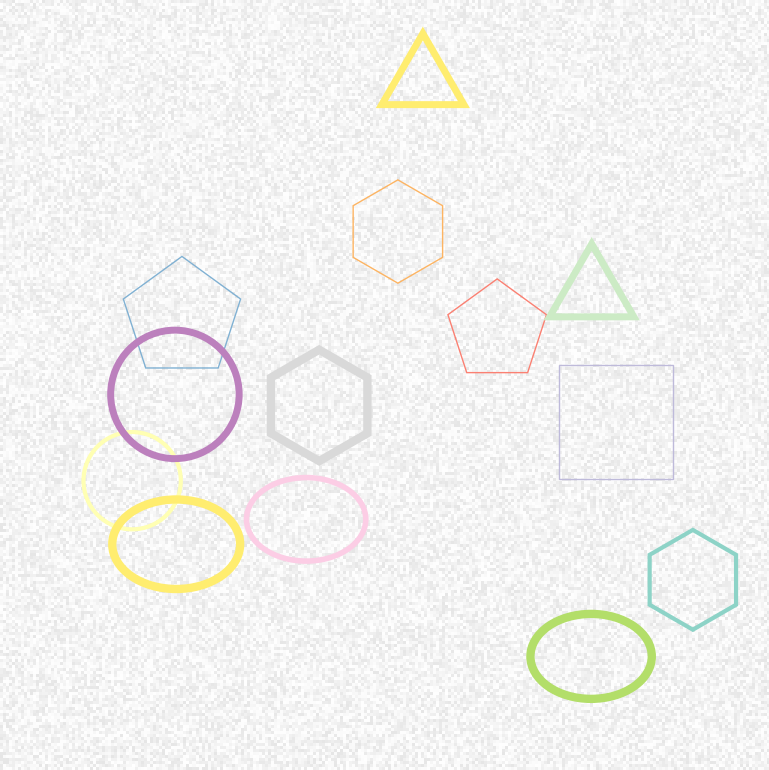[{"shape": "hexagon", "thickness": 1.5, "radius": 0.32, "center": [0.9, 0.247]}, {"shape": "circle", "thickness": 1.5, "radius": 0.32, "center": [0.172, 0.376]}, {"shape": "square", "thickness": 0.5, "radius": 0.37, "center": [0.8, 0.452]}, {"shape": "pentagon", "thickness": 0.5, "radius": 0.34, "center": [0.646, 0.571]}, {"shape": "pentagon", "thickness": 0.5, "radius": 0.4, "center": [0.236, 0.587]}, {"shape": "hexagon", "thickness": 0.5, "radius": 0.34, "center": [0.517, 0.699]}, {"shape": "oval", "thickness": 3, "radius": 0.39, "center": [0.768, 0.148]}, {"shape": "oval", "thickness": 2, "radius": 0.39, "center": [0.398, 0.326]}, {"shape": "hexagon", "thickness": 3, "radius": 0.36, "center": [0.414, 0.473]}, {"shape": "circle", "thickness": 2.5, "radius": 0.42, "center": [0.227, 0.488]}, {"shape": "triangle", "thickness": 2.5, "radius": 0.32, "center": [0.768, 0.62]}, {"shape": "oval", "thickness": 3, "radius": 0.42, "center": [0.229, 0.293]}, {"shape": "triangle", "thickness": 2.5, "radius": 0.31, "center": [0.549, 0.895]}]